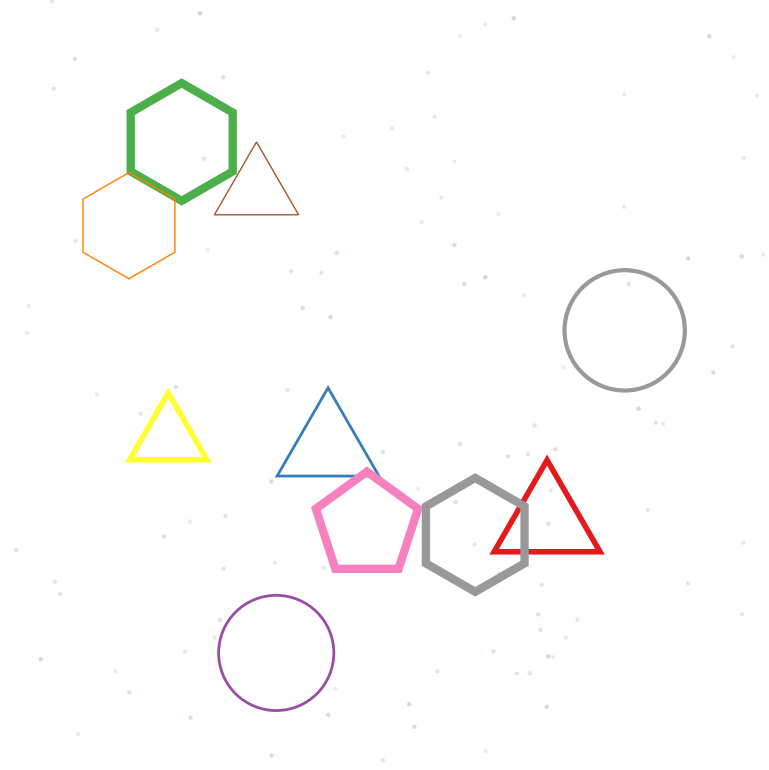[{"shape": "triangle", "thickness": 2, "radius": 0.4, "center": [0.71, 0.323]}, {"shape": "triangle", "thickness": 1, "radius": 0.38, "center": [0.426, 0.42]}, {"shape": "hexagon", "thickness": 3, "radius": 0.38, "center": [0.236, 0.816]}, {"shape": "circle", "thickness": 1, "radius": 0.37, "center": [0.359, 0.152]}, {"shape": "hexagon", "thickness": 0.5, "radius": 0.34, "center": [0.167, 0.707]}, {"shape": "triangle", "thickness": 2, "radius": 0.29, "center": [0.218, 0.432]}, {"shape": "triangle", "thickness": 0.5, "radius": 0.32, "center": [0.333, 0.753]}, {"shape": "pentagon", "thickness": 3, "radius": 0.35, "center": [0.477, 0.318]}, {"shape": "circle", "thickness": 1.5, "radius": 0.39, "center": [0.811, 0.571]}, {"shape": "hexagon", "thickness": 3, "radius": 0.37, "center": [0.617, 0.305]}]